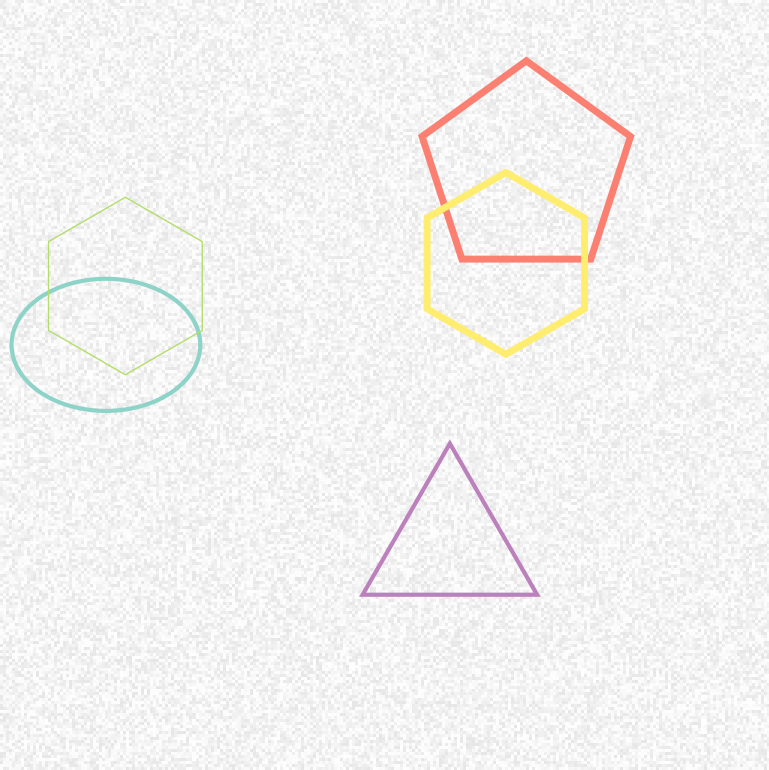[{"shape": "oval", "thickness": 1.5, "radius": 0.61, "center": [0.138, 0.552]}, {"shape": "pentagon", "thickness": 2.5, "radius": 0.71, "center": [0.684, 0.779]}, {"shape": "hexagon", "thickness": 0.5, "radius": 0.58, "center": [0.163, 0.629]}, {"shape": "triangle", "thickness": 1.5, "radius": 0.65, "center": [0.584, 0.293]}, {"shape": "hexagon", "thickness": 2.5, "radius": 0.59, "center": [0.657, 0.658]}]